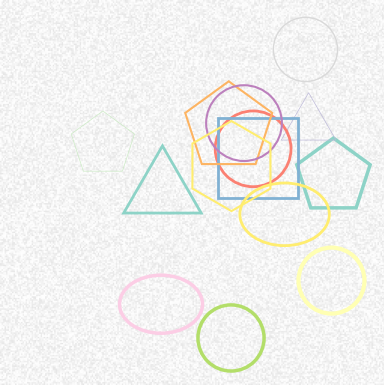[{"shape": "triangle", "thickness": 2, "radius": 0.58, "center": [0.422, 0.505]}, {"shape": "pentagon", "thickness": 2.5, "radius": 0.5, "center": [0.866, 0.541]}, {"shape": "circle", "thickness": 3, "radius": 0.43, "center": [0.861, 0.271]}, {"shape": "triangle", "thickness": 0.5, "radius": 0.41, "center": [0.802, 0.677]}, {"shape": "circle", "thickness": 2, "radius": 0.49, "center": [0.657, 0.613]}, {"shape": "square", "thickness": 2, "radius": 0.52, "center": [0.67, 0.589]}, {"shape": "pentagon", "thickness": 1.5, "radius": 0.59, "center": [0.594, 0.67]}, {"shape": "circle", "thickness": 2.5, "radius": 0.43, "center": [0.6, 0.122]}, {"shape": "oval", "thickness": 2.5, "radius": 0.54, "center": [0.418, 0.21]}, {"shape": "circle", "thickness": 1, "radius": 0.42, "center": [0.793, 0.872]}, {"shape": "circle", "thickness": 1.5, "radius": 0.49, "center": [0.634, 0.68]}, {"shape": "pentagon", "thickness": 0.5, "radius": 0.43, "center": [0.267, 0.625]}, {"shape": "oval", "thickness": 2, "radius": 0.58, "center": [0.739, 0.443]}, {"shape": "hexagon", "thickness": 1.5, "radius": 0.58, "center": [0.601, 0.569]}]